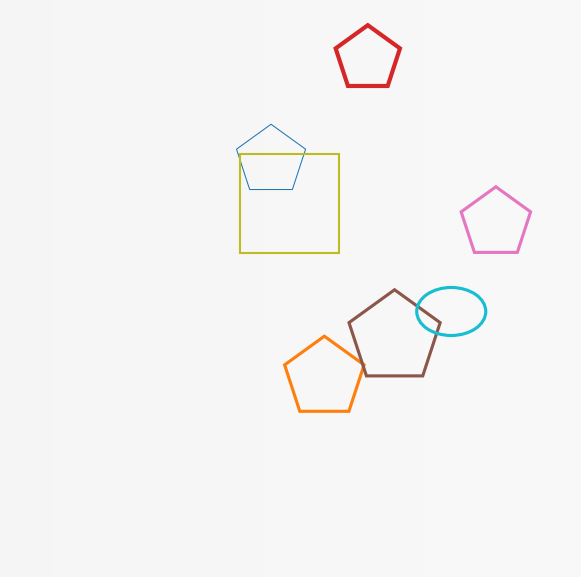[{"shape": "pentagon", "thickness": 0.5, "radius": 0.31, "center": [0.466, 0.721]}, {"shape": "pentagon", "thickness": 1.5, "radius": 0.36, "center": [0.558, 0.345]}, {"shape": "pentagon", "thickness": 2, "radius": 0.29, "center": [0.633, 0.897]}, {"shape": "pentagon", "thickness": 1.5, "radius": 0.41, "center": [0.679, 0.415]}, {"shape": "pentagon", "thickness": 1.5, "radius": 0.31, "center": [0.853, 0.613]}, {"shape": "square", "thickness": 1, "radius": 0.43, "center": [0.498, 0.647]}, {"shape": "oval", "thickness": 1.5, "radius": 0.3, "center": [0.776, 0.46]}]